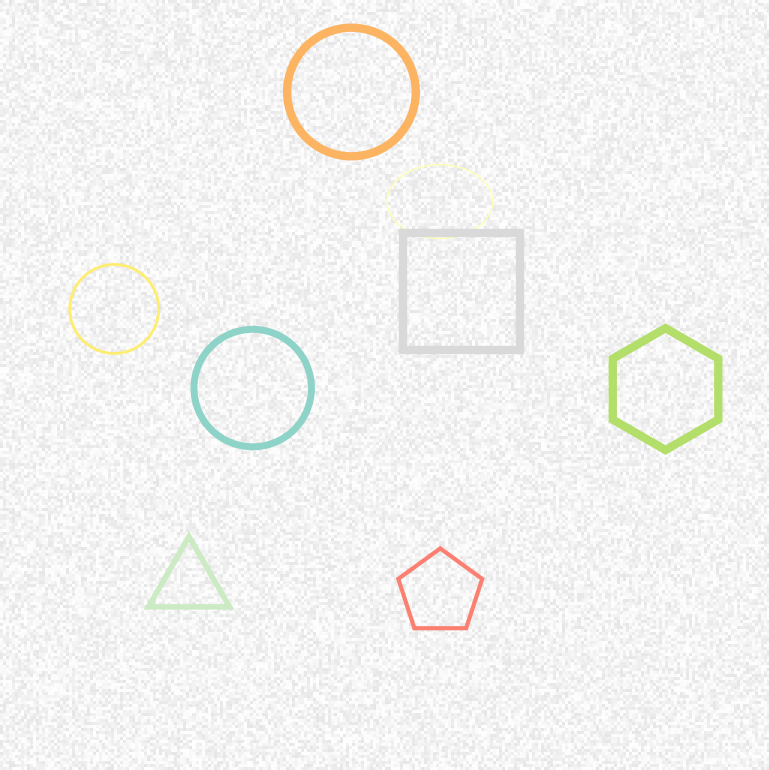[{"shape": "circle", "thickness": 2.5, "radius": 0.38, "center": [0.328, 0.496]}, {"shape": "oval", "thickness": 0.5, "radius": 0.34, "center": [0.571, 0.738]}, {"shape": "pentagon", "thickness": 1.5, "radius": 0.29, "center": [0.572, 0.23]}, {"shape": "circle", "thickness": 3, "radius": 0.42, "center": [0.456, 0.881]}, {"shape": "hexagon", "thickness": 3, "radius": 0.4, "center": [0.864, 0.495]}, {"shape": "square", "thickness": 3, "radius": 0.38, "center": [0.6, 0.621]}, {"shape": "triangle", "thickness": 2, "radius": 0.3, "center": [0.245, 0.242]}, {"shape": "circle", "thickness": 1, "radius": 0.29, "center": [0.148, 0.599]}]